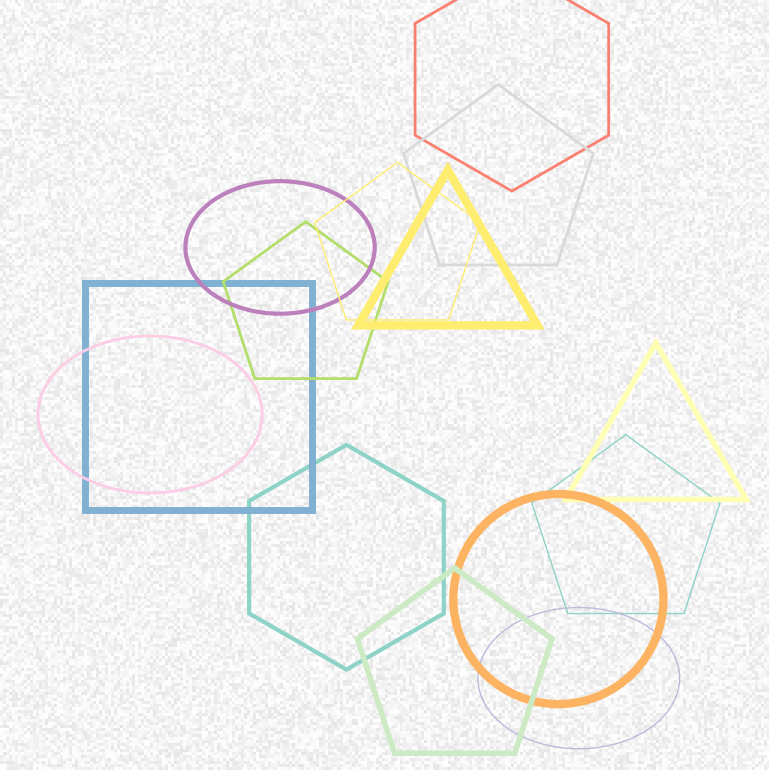[{"shape": "pentagon", "thickness": 0.5, "radius": 0.64, "center": [0.813, 0.307]}, {"shape": "hexagon", "thickness": 1.5, "radius": 0.73, "center": [0.45, 0.276]}, {"shape": "triangle", "thickness": 2, "radius": 0.68, "center": [0.852, 0.419]}, {"shape": "oval", "thickness": 0.5, "radius": 0.66, "center": [0.752, 0.119]}, {"shape": "hexagon", "thickness": 1, "radius": 0.73, "center": [0.665, 0.897]}, {"shape": "square", "thickness": 2.5, "radius": 0.74, "center": [0.258, 0.485]}, {"shape": "circle", "thickness": 3, "radius": 0.68, "center": [0.725, 0.222]}, {"shape": "pentagon", "thickness": 1, "radius": 0.56, "center": [0.397, 0.599]}, {"shape": "oval", "thickness": 1, "radius": 0.73, "center": [0.195, 0.462]}, {"shape": "pentagon", "thickness": 1, "radius": 0.65, "center": [0.647, 0.761]}, {"shape": "oval", "thickness": 1.5, "radius": 0.61, "center": [0.364, 0.679]}, {"shape": "pentagon", "thickness": 2, "radius": 0.66, "center": [0.59, 0.129]}, {"shape": "pentagon", "thickness": 0.5, "radius": 0.57, "center": [0.516, 0.676]}, {"shape": "triangle", "thickness": 3, "radius": 0.67, "center": [0.582, 0.645]}]